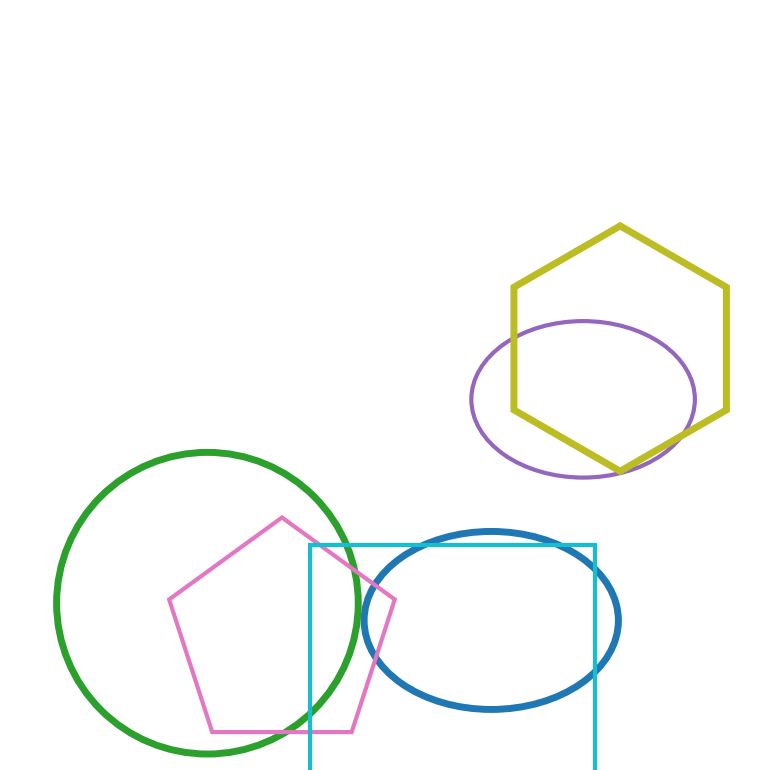[{"shape": "oval", "thickness": 2.5, "radius": 0.83, "center": [0.638, 0.194]}, {"shape": "circle", "thickness": 2.5, "radius": 0.98, "center": [0.269, 0.217]}, {"shape": "oval", "thickness": 1.5, "radius": 0.73, "center": [0.757, 0.481]}, {"shape": "pentagon", "thickness": 1.5, "radius": 0.77, "center": [0.366, 0.174]}, {"shape": "hexagon", "thickness": 2.5, "radius": 0.8, "center": [0.805, 0.547]}, {"shape": "square", "thickness": 1.5, "radius": 0.93, "center": [0.587, 0.107]}]